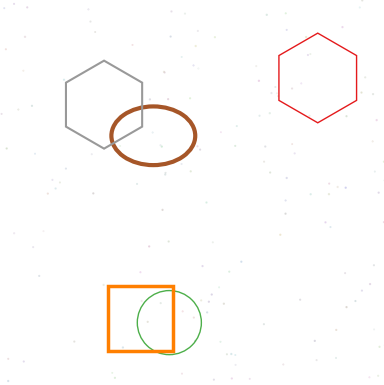[{"shape": "hexagon", "thickness": 1, "radius": 0.58, "center": [0.825, 0.797]}, {"shape": "circle", "thickness": 1, "radius": 0.42, "center": [0.44, 0.162]}, {"shape": "square", "thickness": 2.5, "radius": 0.42, "center": [0.365, 0.172]}, {"shape": "oval", "thickness": 3, "radius": 0.54, "center": [0.398, 0.647]}, {"shape": "hexagon", "thickness": 1.5, "radius": 0.57, "center": [0.27, 0.728]}]